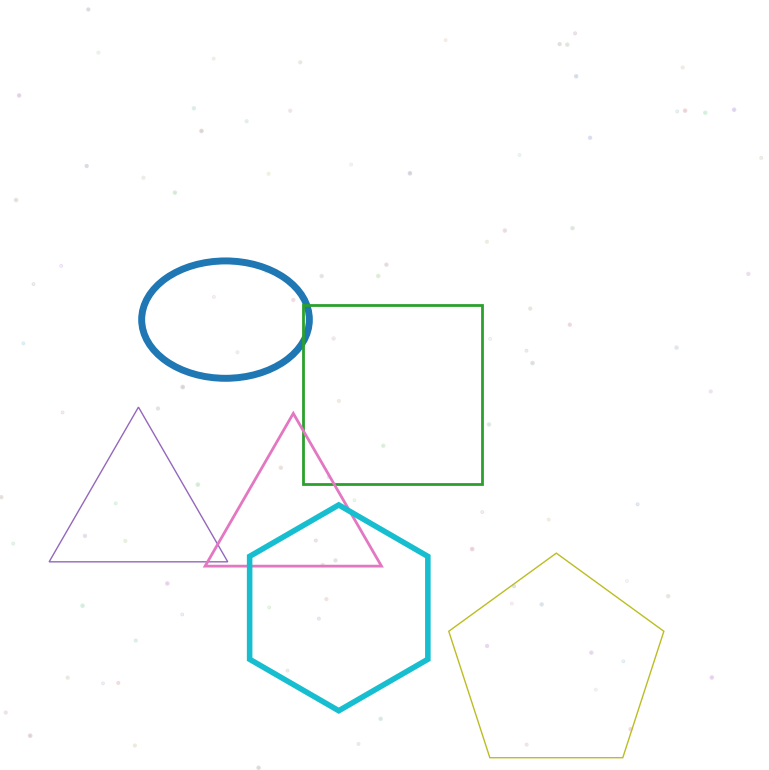[{"shape": "oval", "thickness": 2.5, "radius": 0.54, "center": [0.293, 0.585]}, {"shape": "square", "thickness": 1, "radius": 0.58, "center": [0.51, 0.488]}, {"shape": "triangle", "thickness": 0.5, "radius": 0.67, "center": [0.18, 0.337]}, {"shape": "triangle", "thickness": 1, "radius": 0.66, "center": [0.381, 0.331]}, {"shape": "pentagon", "thickness": 0.5, "radius": 0.73, "center": [0.722, 0.135]}, {"shape": "hexagon", "thickness": 2, "radius": 0.67, "center": [0.44, 0.211]}]